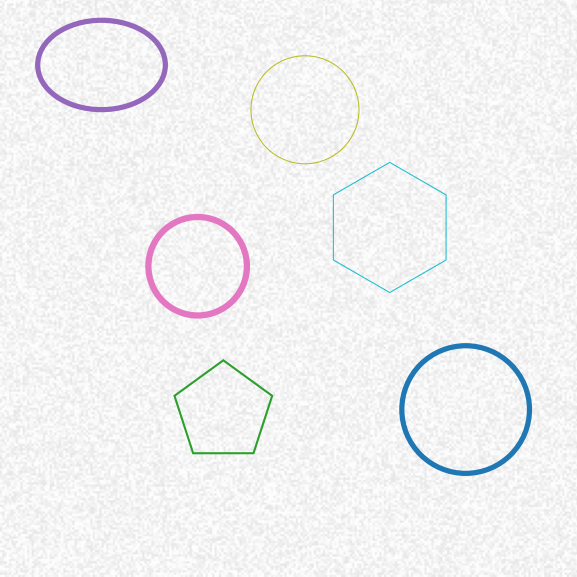[{"shape": "circle", "thickness": 2.5, "radius": 0.55, "center": [0.806, 0.29]}, {"shape": "pentagon", "thickness": 1, "radius": 0.44, "center": [0.387, 0.286]}, {"shape": "oval", "thickness": 2.5, "radius": 0.55, "center": [0.176, 0.887]}, {"shape": "circle", "thickness": 3, "radius": 0.43, "center": [0.342, 0.538]}, {"shape": "circle", "thickness": 0.5, "radius": 0.47, "center": [0.528, 0.809]}, {"shape": "hexagon", "thickness": 0.5, "radius": 0.56, "center": [0.675, 0.605]}]